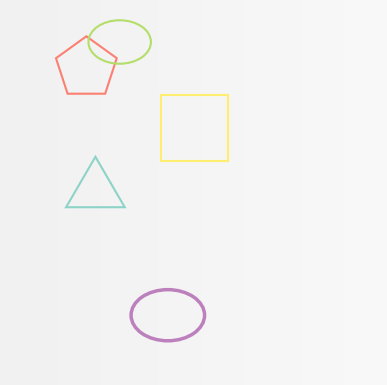[{"shape": "triangle", "thickness": 1.5, "radius": 0.44, "center": [0.246, 0.505]}, {"shape": "pentagon", "thickness": 1.5, "radius": 0.41, "center": [0.223, 0.823]}, {"shape": "oval", "thickness": 1.5, "radius": 0.4, "center": [0.309, 0.891]}, {"shape": "oval", "thickness": 2.5, "radius": 0.47, "center": [0.433, 0.181]}, {"shape": "square", "thickness": 1.5, "radius": 0.43, "center": [0.502, 0.668]}]